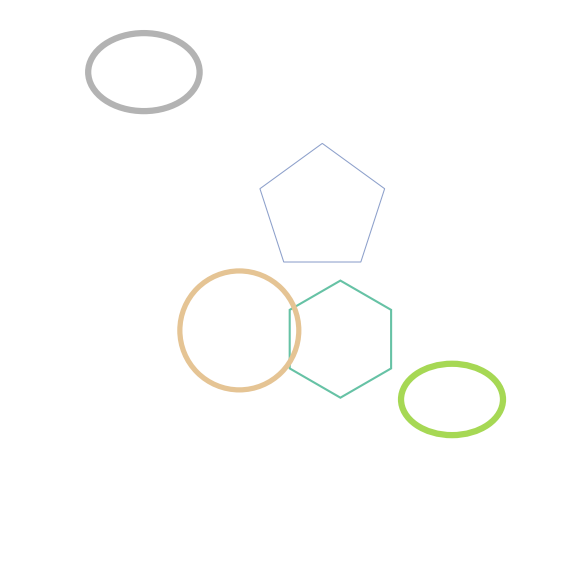[{"shape": "hexagon", "thickness": 1, "radius": 0.51, "center": [0.589, 0.412]}, {"shape": "pentagon", "thickness": 0.5, "radius": 0.57, "center": [0.558, 0.637]}, {"shape": "oval", "thickness": 3, "radius": 0.44, "center": [0.783, 0.307]}, {"shape": "circle", "thickness": 2.5, "radius": 0.51, "center": [0.414, 0.427]}, {"shape": "oval", "thickness": 3, "radius": 0.48, "center": [0.249, 0.874]}]